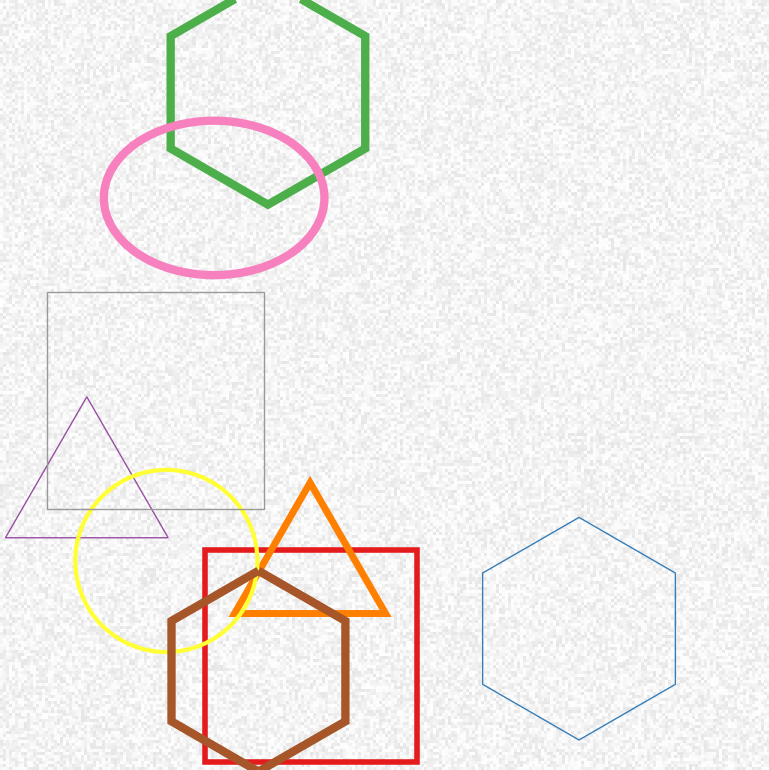[{"shape": "square", "thickness": 2, "radius": 0.69, "center": [0.404, 0.148]}, {"shape": "hexagon", "thickness": 0.5, "radius": 0.72, "center": [0.752, 0.184]}, {"shape": "hexagon", "thickness": 3, "radius": 0.73, "center": [0.348, 0.88]}, {"shape": "triangle", "thickness": 0.5, "radius": 0.61, "center": [0.113, 0.363]}, {"shape": "triangle", "thickness": 2.5, "radius": 0.57, "center": [0.403, 0.26]}, {"shape": "circle", "thickness": 1.5, "radius": 0.59, "center": [0.216, 0.271]}, {"shape": "hexagon", "thickness": 3, "radius": 0.65, "center": [0.336, 0.128]}, {"shape": "oval", "thickness": 3, "radius": 0.72, "center": [0.278, 0.743]}, {"shape": "square", "thickness": 0.5, "radius": 0.7, "center": [0.202, 0.48]}]